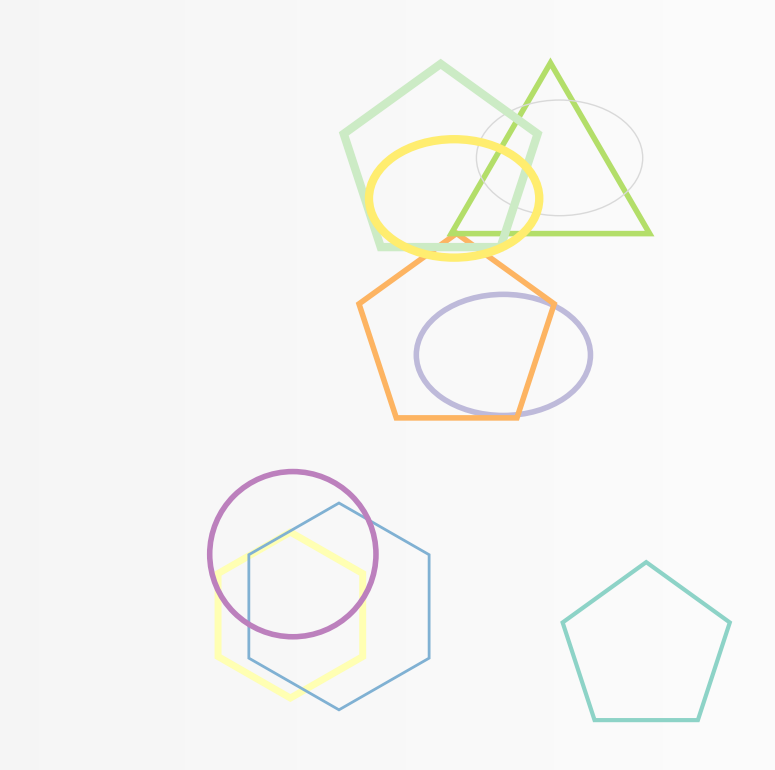[{"shape": "pentagon", "thickness": 1.5, "radius": 0.57, "center": [0.834, 0.157]}, {"shape": "hexagon", "thickness": 2.5, "radius": 0.54, "center": [0.375, 0.201]}, {"shape": "oval", "thickness": 2, "radius": 0.56, "center": [0.65, 0.539]}, {"shape": "hexagon", "thickness": 1, "radius": 0.67, "center": [0.437, 0.212]}, {"shape": "pentagon", "thickness": 2, "radius": 0.66, "center": [0.589, 0.564]}, {"shape": "triangle", "thickness": 2, "radius": 0.74, "center": [0.71, 0.77]}, {"shape": "oval", "thickness": 0.5, "radius": 0.54, "center": [0.722, 0.795]}, {"shape": "circle", "thickness": 2, "radius": 0.54, "center": [0.378, 0.28]}, {"shape": "pentagon", "thickness": 3, "radius": 0.66, "center": [0.569, 0.786]}, {"shape": "oval", "thickness": 3, "radius": 0.55, "center": [0.586, 0.742]}]